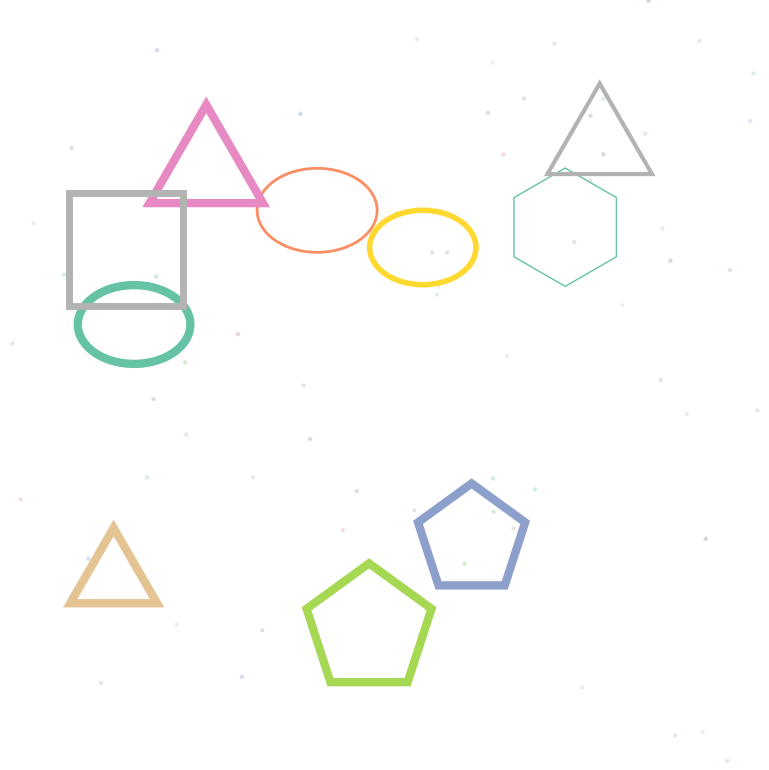[{"shape": "oval", "thickness": 3, "radius": 0.37, "center": [0.174, 0.579]}, {"shape": "hexagon", "thickness": 0.5, "radius": 0.38, "center": [0.734, 0.705]}, {"shape": "oval", "thickness": 1, "radius": 0.39, "center": [0.412, 0.727]}, {"shape": "pentagon", "thickness": 3, "radius": 0.37, "center": [0.612, 0.299]}, {"shape": "triangle", "thickness": 3, "radius": 0.43, "center": [0.268, 0.779]}, {"shape": "pentagon", "thickness": 3, "radius": 0.43, "center": [0.479, 0.183]}, {"shape": "oval", "thickness": 2, "radius": 0.35, "center": [0.549, 0.679]}, {"shape": "triangle", "thickness": 3, "radius": 0.33, "center": [0.148, 0.249]}, {"shape": "square", "thickness": 2.5, "radius": 0.37, "center": [0.164, 0.676]}, {"shape": "triangle", "thickness": 1.5, "radius": 0.39, "center": [0.779, 0.813]}]